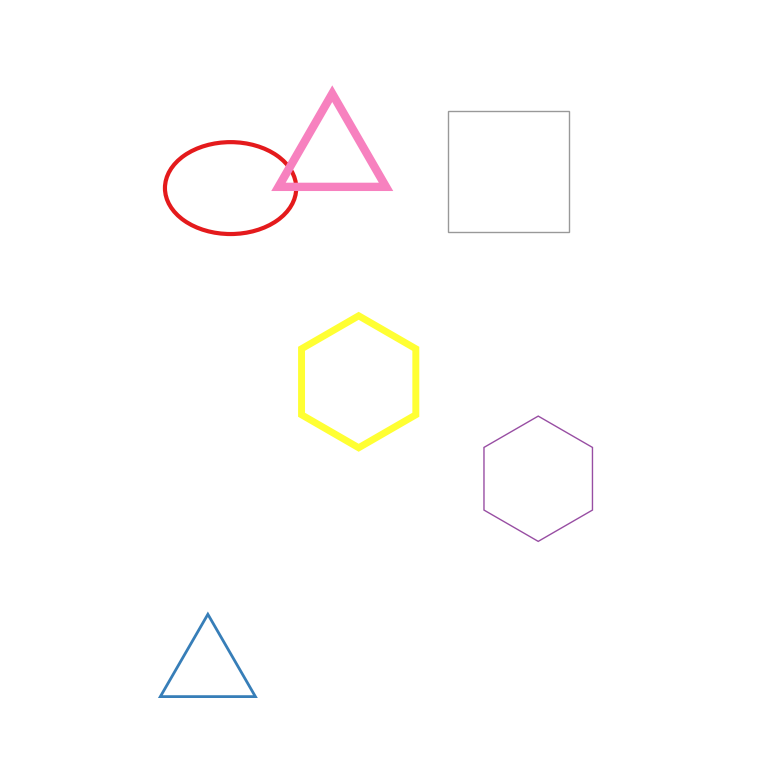[{"shape": "oval", "thickness": 1.5, "radius": 0.43, "center": [0.299, 0.756]}, {"shape": "triangle", "thickness": 1, "radius": 0.36, "center": [0.27, 0.131]}, {"shape": "hexagon", "thickness": 0.5, "radius": 0.41, "center": [0.699, 0.378]}, {"shape": "hexagon", "thickness": 2.5, "radius": 0.43, "center": [0.466, 0.504]}, {"shape": "triangle", "thickness": 3, "radius": 0.4, "center": [0.431, 0.798]}, {"shape": "square", "thickness": 0.5, "radius": 0.39, "center": [0.66, 0.777]}]